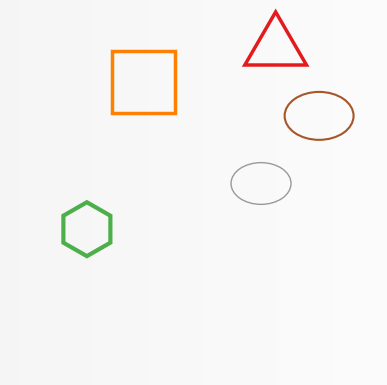[{"shape": "triangle", "thickness": 2.5, "radius": 0.46, "center": [0.711, 0.877]}, {"shape": "hexagon", "thickness": 3, "radius": 0.35, "center": [0.224, 0.405]}, {"shape": "square", "thickness": 2.5, "radius": 0.4, "center": [0.371, 0.787]}, {"shape": "oval", "thickness": 1.5, "radius": 0.44, "center": [0.823, 0.699]}, {"shape": "oval", "thickness": 1, "radius": 0.39, "center": [0.674, 0.523]}]